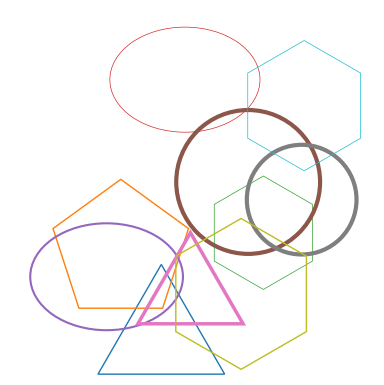[{"shape": "triangle", "thickness": 1, "radius": 0.95, "center": [0.419, 0.123]}, {"shape": "pentagon", "thickness": 1, "radius": 0.93, "center": [0.314, 0.349]}, {"shape": "hexagon", "thickness": 0.5, "radius": 0.74, "center": [0.684, 0.396]}, {"shape": "oval", "thickness": 0.5, "radius": 0.97, "center": [0.48, 0.793]}, {"shape": "oval", "thickness": 1.5, "radius": 0.99, "center": [0.277, 0.281]}, {"shape": "circle", "thickness": 3, "radius": 0.93, "center": [0.645, 0.527]}, {"shape": "triangle", "thickness": 2.5, "radius": 0.79, "center": [0.495, 0.238]}, {"shape": "circle", "thickness": 3, "radius": 0.71, "center": [0.784, 0.481]}, {"shape": "hexagon", "thickness": 1, "radius": 0.98, "center": [0.626, 0.237]}, {"shape": "hexagon", "thickness": 0.5, "radius": 0.85, "center": [0.79, 0.726]}]